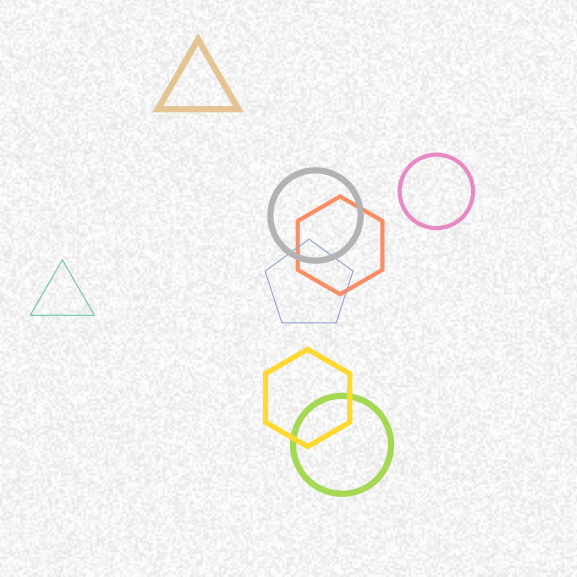[{"shape": "triangle", "thickness": 0.5, "radius": 0.32, "center": [0.108, 0.485]}, {"shape": "hexagon", "thickness": 2, "radius": 0.42, "center": [0.589, 0.574]}, {"shape": "pentagon", "thickness": 0.5, "radius": 0.4, "center": [0.535, 0.505]}, {"shape": "circle", "thickness": 2, "radius": 0.32, "center": [0.756, 0.668]}, {"shape": "circle", "thickness": 3, "radius": 0.42, "center": [0.592, 0.229]}, {"shape": "hexagon", "thickness": 2.5, "radius": 0.42, "center": [0.533, 0.31]}, {"shape": "triangle", "thickness": 3, "radius": 0.4, "center": [0.343, 0.85]}, {"shape": "circle", "thickness": 3, "radius": 0.39, "center": [0.546, 0.626]}]